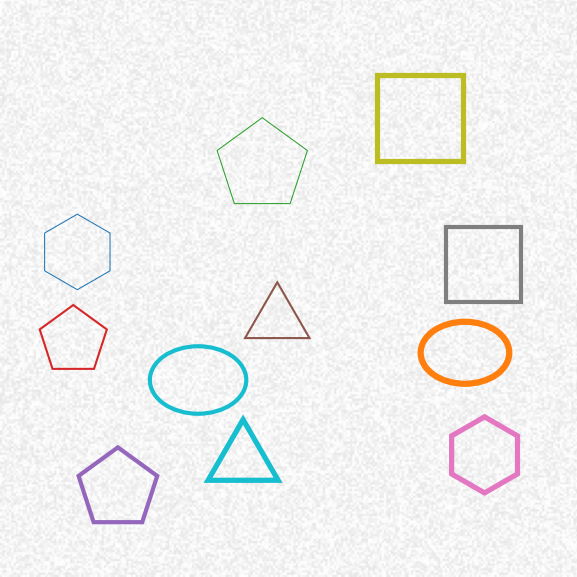[{"shape": "hexagon", "thickness": 0.5, "radius": 0.33, "center": [0.134, 0.563]}, {"shape": "oval", "thickness": 3, "radius": 0.38, "center": [0.805, 0.388]}, {"shape": "pentagon", "thickness": 0.5, "radius": 0.41, "center": [0.454, 0.713]}, {"shape": "pentagon", "thickness": 1, "radius": 0.31, "center": [0.127, 0.41]}, {"shape": "pentagon", "thickness": 2, "radius": 0.36, "center": [0.204, 0.153]}, {"shape": "triangle", "thickness": 1, "radius": 0.32, "center": [0.48, 0.446]}, {"shape": "hexagon", "thickness": 2.5, "radius": 0.33, "center": [0.839, 0.211]}, {"shape": "square", "thickness": 2, "radius": 0.32, "center": [0.837, 0.542]}, {"shape": "square", "thickness": 2.5, "radius": 0.37, "center": [0.728, 0.794]}, {"shape": "oval", "thickness": 2, "radius": 0.42, "center": [0.343, 0.341]}, {"shape": "triangle", "thickness": 2.5, "radius": 0.35, "center": [0.421, 0.203]}]